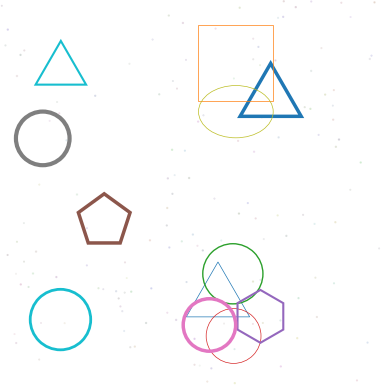[{"shape": "triangle", "thickness": 0.5, "radius": 0.48, "center": [0.566, 0.224]}, {"shape": "triangle", "thickness": 2.5, "radius": 0.46, "center": [0.703, 0.744]}, {"shape": "square", "thickness": 0.5, "radius": 0.49, "center": [0.611, 0.836]}, {"shape": "circle", "thickness": 1, "radius": 0.39, "center": [0.605, 0.289]}, {"shape": "circle", "thickness": 0.5, "radius": 0.36, "center": [0.607, 0.127]}, {"shape": "hexagon", "thickness": 1.5, "radius": 0.34, "center": [0.676, 0.178]}, {"shape": "pentagon", "thickness": 2.5, "radius": 0.35, "center": [0.271, 0.426]}, {"shape": "circle", "thickness": 2.5, "radius": 0.34, "center": [0.544, 0.156]}, {"shape": "circle", "thickness": 3, "radius": 0.35, "center": [0.111, 0.641]}, {"shape": "oval", "thickness": 0.5, "radius": 0.49, "center": [0.613, 0.71]}, {"shape": "triangle", "thickness": 1.5, "radius": 0.38, "center": [0.158, 0.818]}, {"shape": "circle", "thickness": 2, "radius": 0.39, "center": [0.157, 0.17]}]